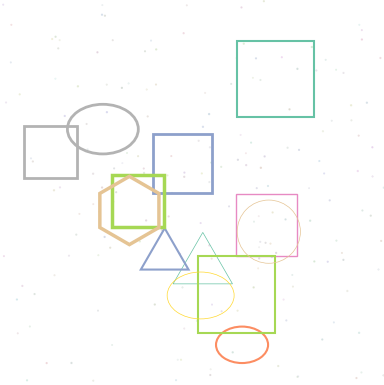[{"shape": "square", "thickness": 1.5, "radius": 0.5, "center": [0.715, 0.795]}, {"shape": "triangle", "thickness": 0.5, "radius": 0.45, "center": [0.527, 0.307]}, {"shape": "oval", "thickness": 1.5, "radius": 0.34, "center": [0.629, 0.104]}, {"shape": "square", "thickness": 2, "radius": 0.38, "center": [0.475, 0.576]}, {"shape": "triangle", "thickness": 1.5, "radius": 0.36, "center": [0.428, 0.336]}, {"shape": "square", "thickness": 1, "radius": 0.4, "center": [0.692, 0.416]}, {"shape": "square", "thickness": 1.5, "radius": 0.5, "center": [0.614, 0.235]}, {"shape": "square", "thickness": 2.5, "radius": 0.34, "center": [0.359, 0.478]}, {"shape": "oval", "thickness": 0.5, "radius": 0.43, "center": [0.521, 0.233]}, {"shape": "circle", "thickness": 0.5, "radius": 0.41, "center": [0.698, 0.398]}, {"shape": "hexagon", "thickness": 2.5, "radius": 0.44, "center": [0.336, 0.453]}, {"shape": "oval", "thickness": 2, "radius": 0.46, "center": [0.267, 0.665]}, {"shape": "square", "thickness": 2, "radius": 0.34, "center": [0.131, 0.605]}]